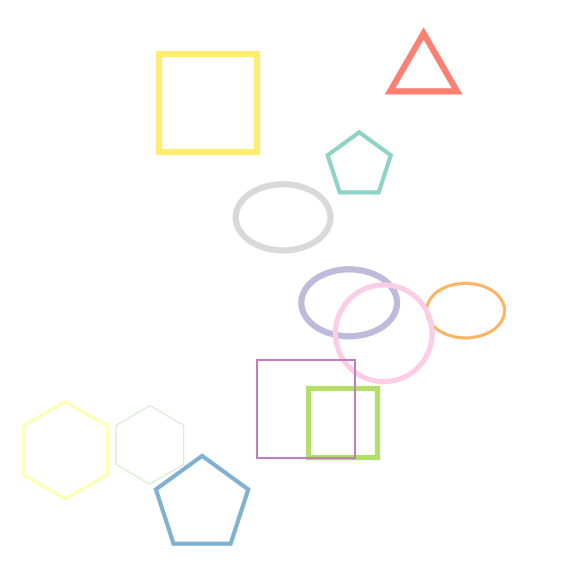[{"shape": "pentagon", "thickness": 2, "radius": 0.29, "center": [0.622, 0.713]}, {"shape": "hexagon", "thickness": 1.5, "radius": 0.42, "center": [0.113, 0.219]}, {"shape": "oval", "thickness": 3, "radius": 0.41, "center": [0.605, 0.475]}, {"shape": "triangle", "thickness": 3, "radius": 0.33, "center": [0.734, 0.874]}, {"shape": "pentagon", "thickness": 2, "radius": 0.42, "center": [0.35, 0.126]}, {"shape": "oval", "thickness": 1.5, "radius": 0.34, "center": [0.806, 0.461]}, {"shape": "square", "thickness": 2.5, "radius": 0.3, "center": [0.593, 0.268]}, {"shape": "circle", "thickness": 2.5, "radius": 0.42, "center": [0.665, 0.422]}, {"shape": "oval", "thickness": 3, "radius": 0.41, "center": [0.49, 0.623]}, {"shape": "square", "thickness": 1, "radius": 0.43, "center": [0.53, 0.291]}, {"shape": "hexagon", "thickness": 0.5, "radius": 0.34, "center": [0.259, 0.229]}, {"shape": "square", "thickness": 3, "radius": 0.42, "center": [0.36, 0.82]}]